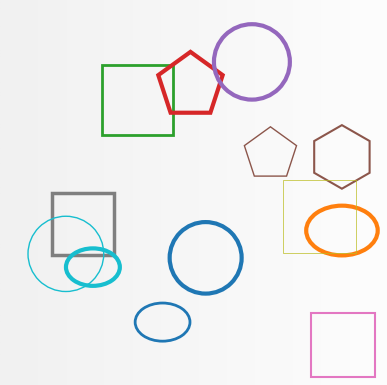[{"shape": "oval", "thickness": 2, "radius": 0.35, "center": [0.42, 0.163]}, {"shape": "circle", "thickness": 3, "radius": 0.46, "center": [0.531, 0.33]}, {"shape": "oval", "thickness": 3, "radius": 0.46, "center": [0.882, 0.401]}, {"shape": "square", "thickness": 2, "radius": 0.46, "center": [0.355, 0.74]}, {"shape": "pentagon", "thickness": 3, "radius": 0.44, "center": [0.492, 0.778]}, {"shape": "circle", "thickness": 3, "radius": 0.49, "center": [0.65, 0.839]}, {"shape": "pentagon", "thickness": 1, "radius": 0.35, "center": [0.698, 0.6]}, {"shape": "hexagon", "thickness": 1.5, "radius": 0.41, "center": [0.882, 0.592]}, {"shape": "square", "thickness": 1.5, "radius": 0.42, "center": [0.885, 0.104]}, {"shape": "square", "thickness": 2.5, "radius": 0.4, "center": [0.215, 0.417]}, {"shape": "square", "thickness": 0.5, "radius": 0.47, "center": [0.826, 0.438]}, {"shape": "oval", "thickness": 3, "radius": 0.35, "center": [0.24, 0.306]}, {"shape": "circle", "thickness": 1, "radius": 0.49, "center": [0.17, 0.341]}]